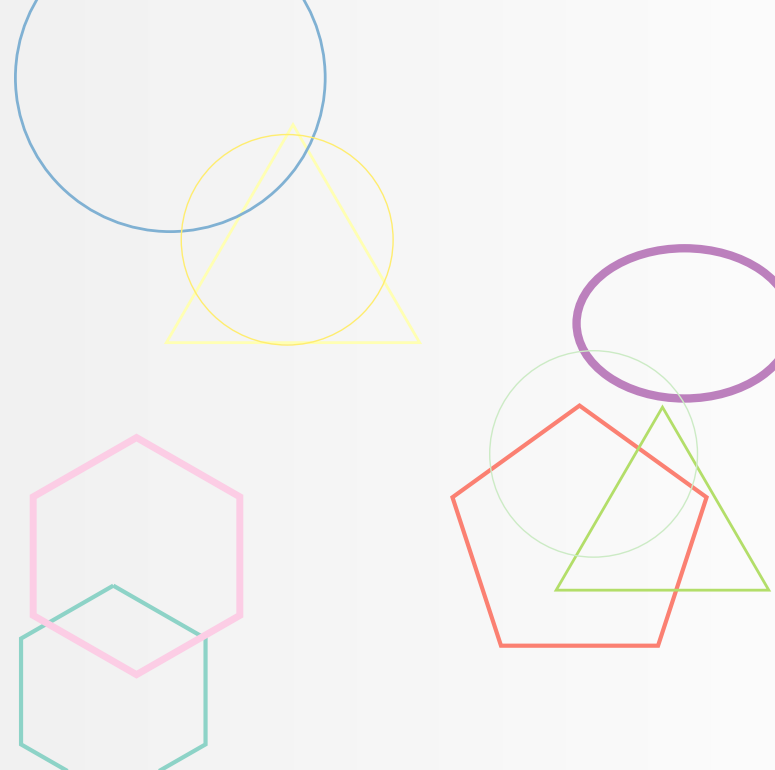[{"shape": "hexagon", "thickness": 1.5, "radius": 0.69, "center": [0.146, 0.102]}, {"shape": "triangle", "thickness": 1, "radius": 0.94, "center": [0.378, 0.649]}, {"shape": "pentagon", "thickness": 1.5, "radius": 0.86, "center": [0.748, 0.301]}, {"shape": "circle", "thickness": 1, "radius": 1.0, "center": [0.22, 0.899]}, {"shape": "triangle", "thickness": 1, "radius": 0.79, "center": [0.855, 0.313]}, {"shape": "hexagon", "thickness": 2.5, "radius": 0.77, "center": [0.176, 0.278]}, {"shape": "oval", "thickness": 3, "radius": 0.7, "center": [0.883, 0.58]}, {"shape": "circle", "thickness": 0.5, "radius": 0.67, "center": [0.766, 0.41]}, {"shape": "circle", "thickness": 0.5, "radius": 0.68, "center": [0.371, 0.689]}]